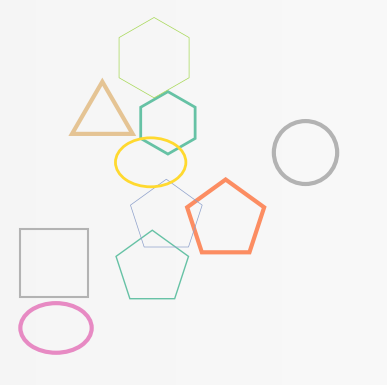[{"shape": "hexagon", "thickness": 2, "radius": 0.41, "center": [0.433, 0.681]}, {"shape": "pentagon", "thickness": 1, "radius": 0.49, "center": [0.393, 0.304]}, {"shape": "pentagon", "thickness": 3, "radius": 0.52, "center": [0.582, 0.429]}, {"shape": "pentagon", "thickness": 0.5, "radius": 0.49, "center": [0.429, 0.437]}, {"shape": "oval", "thickness": 3, "radius": 0.46, "center": [0.145, 0.148]}, {"shape": "hexagon", "thickness": 0.5, "radius": 0.52, "center": [0.398, 0.85]}, {"shape": "oval", "thickness": 2, "radius": 0.45, "center": [0.389, 0.578]}, {"shape": "triangle", "thickness": 3, "radius": 0.45, "center": [0.264, 0.697]}, {"shape": "square", "thickness": 1.5, "radius": 0.44, "center": [0.139, 0.318]}, {"shape": "circle", "thickness": 3, "radius": 0.41, "center": [0.788, 0.604]}]